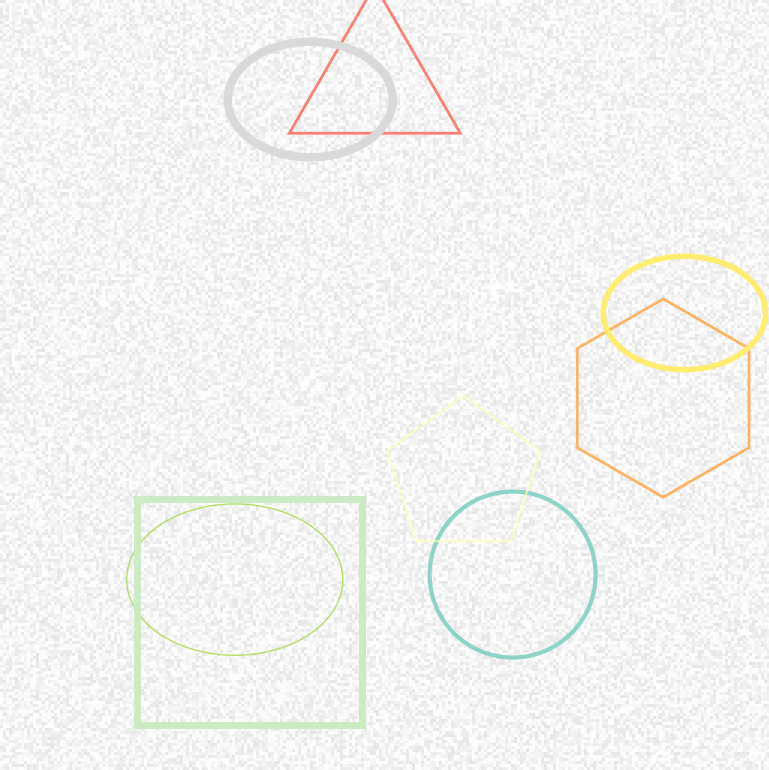[{"shape": "circle", "thickness": 1.5, "radius": 0.54, "center": [0.666, 0.254]}, {"shape": "pentagon", "thickness": 0.5, "radius": 0.52, "center": [0.602, 0.382]}, {"shape": "triangle", "thickness": 1, "radius": 0.64, "center": [0.487, 0.891]}, {"shape": "hexagon", "thickness": 1, "radius": 0.64, "center": [0.861, 0.483]}, {"shape": "oval", "thickness": 0.5, "radius": 0.7, "center": [0.305, 0.247]}, {"shape": "oval", "thickness": 3, "radius": 0.54, "center": [0.403, 0.871]}, {"shape": "square", "thickness": 2.5, "radius": 0.73, "center": [0.324, 0.205]}, {"shape": "oval", "thickness": 2, "radius": 0.53, "center": [0.889, 0.594]}]